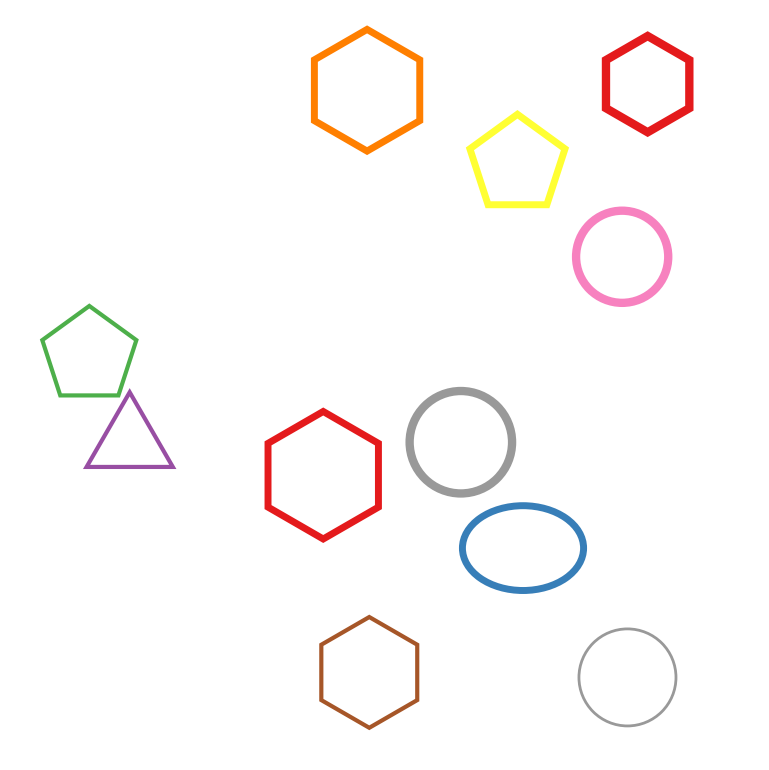[{"shape": "hexagon", "thickness": 2.5, "radius": 0.41, "center": [0.42, 0.383]}, {"shape": "hexagon", "thickness": 3, "radius": 0.31, "center": [0.841, 0.891]}, {"shape": "oval", "thickness": 2.5, "radius": 0.39, "center": [0.679, 0.288]}, {"shape": "pentagon", "thickness": 1.5, "radius": 0.32, "center": [0.116, 0.538]}, {"shape": "triangle", "thickness": 1.5, "radius": 0.32, "center": [0.168, 0.426]}, {"shape": "hexagon", "thickness": 2.5, "radius": 0.4, "center": [0.477, 0.883]}, {"shape": "pentagon", "thickness": 2.5, "radius": 0.32, "center": [0.672, 0.787]}, {"shape": "hexagon", "thickness": 1.5, "radius": 0.36, "center": [0.48, 0.127]}, {"shape": "circle", "thickness": 3, "radius": 0.3, "center": [0.808, 0.667]}, {"shape": "circle", "thickness": 3, "radius": 0.33, "center": [0.599, 0.426]}, {"shape": "circle", "thickness": 1, "radius": 0.32, "center": [0.815, 0.12]}]